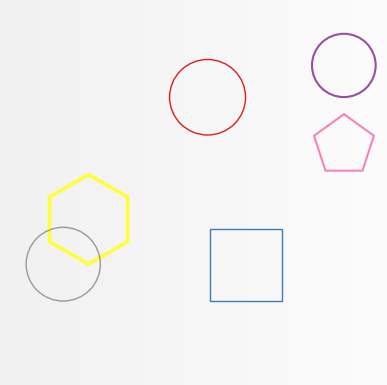[{"shape": "circle", "thickness": 1, "radius": 0.49, "center": [0.536, 0.747]}, {"shape": "square", "thickness": 1, "radius": 0.47, "center": [0.635, 0.311]}, {"shape": "circle", "thickness": 1.5, "radius": 0.41, "center": [0.887, 0.83]}, {"shape": "hexagon", "thickness": 2.5, "radius": 0.58, "center": [0.229, 0.43]}, {"shape": "pentagon", "thickness": 1.5, "radius": 0.41, "center": [0.888, 0.622]}, {"shape": "circle", "thickness": 1, "radius": 0.48, "center": [0.163, 0.314]}]